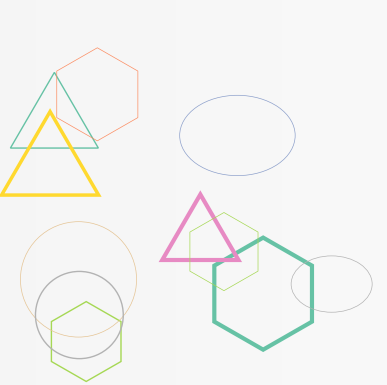[{"shape": "triangle", "thickness": 1, "radius": 0.66, "center": [0.14, 0.681]}, {"shape": "hexagon", "thickness": 3, "radius": 0.73, "center": [0.679, 0.237]}, {"shape": "hexagon", "thickness": 0.5, "radius": 0.6, "center": [0.251, 0.755]}, {"shape": "oval", "thickness": 0.5, "radius": 0.75, "center": [0.613, 0.648]}, {"shape": "triangle", "thickness": 3, "radius": 0.57, "center": [0.517, 0.381]}, {"shape": "hexagon", "thickness": 0.5, "radius": 0.51, "center": [0.578, 0.347]}, {"shape": "hexagon", "thickness": 1, "radius": 0.52, "center": [0.222, 0.113]}, {"shape": "triangle", "thickness": 2.5, "radius": 0.72, "center": [0.129, 0.566]}, {"shape": "circle", "thickness": 0.5, "radius": 0.75, "center": [0.203, 0.274]}, {"shape": "oval", "thickness": 0.5, "radius": 0.52, "center": [0.856, 0.262]}, {"shape": "circle", "thickness": 1, "radius": 0.57, "center": [0.205, 0.182]}]